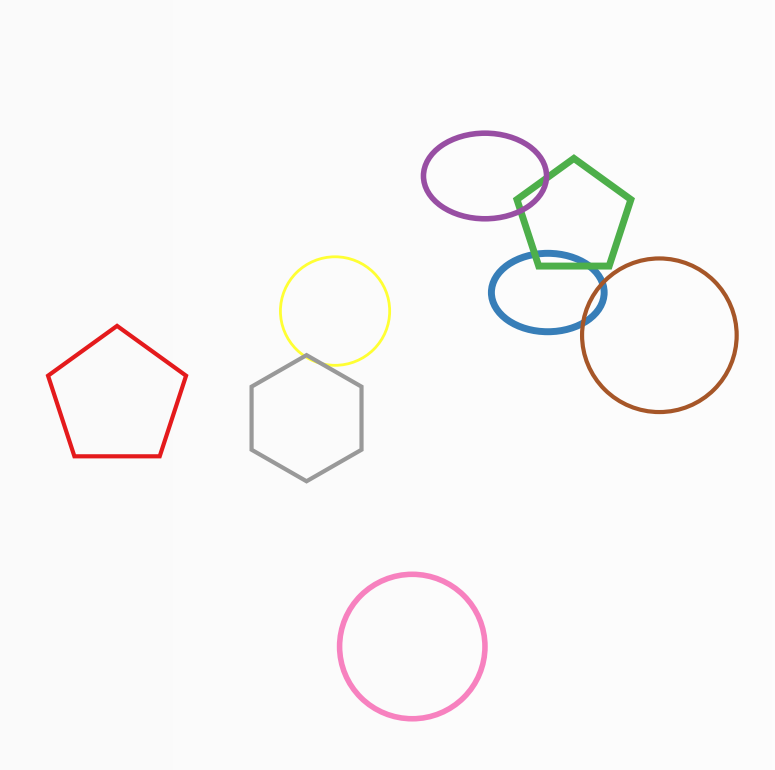[{"shape": "pentagon", "thickness": 1.5, "radius": 0.47, "center": [0.151, 0.483]}, {"shape": "oval", "thickness": 2.5, "radius": 0.36, "center": [0.707, 0.62]}, {"shape": "pentagon", "thickness": 2.5, "radius": 0.39, "center": [0.741, 0.717]}, {"shape": "oval", "thickness": 2, "radius": 0.4, "center": [0.626, 0.771]}, {"shape": "circle", "thickness": 1, "radius": 0.35, "center": [0.432, 0.596]}, {"shape": "circle", "thickness": 1.5, "radius": 0.5, "center": [0.851, 0.565]}, {"shape": "circle", "thickness": 2, "radius": 0.47, "center": [0.532, 0.16]}, {"shape": "hexagon", "thickness": 1.5, "radius": 0.41, "center": [0.396, 0.457]}]